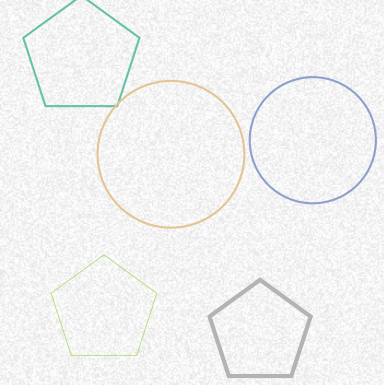[{"shape": "pentagon", "thickness": 1.5, "radius": 0.79, "center": [0.211, 0.853]}, {"shape": "circle", "thickness": 1.5, "radius": 0.82, "center": [0.812, 0.636]}, {"shape": "pentagon", "thickness": 0.5, "radius": 0.72, "center": [0.27, 0.194]}, {"shape": "circle", "thickness": 1.5, "radius": 0.95, "center": [0.444, 0.599]}, {"shape": "pentagon", "thickness": 3, "radius": 0.69, "center": [0.675, 0.135]}]